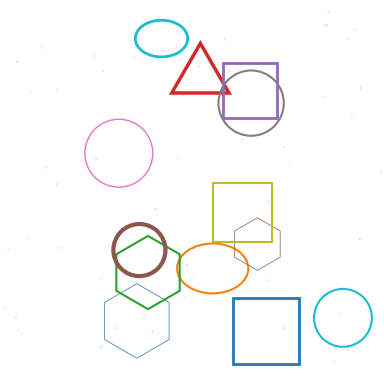[{"shape": "hexagon", "thickness": 0.5, "radius": 0.48, "center": [0.355, 0.166]}, {"shape": "square", "thickness": 2, "radius": 0.43, "center": [0.691, 0.14]}, {"shape": "oval", "thickness": 1.5, "radius": 0.46, "center": [0.553, 0.303]}, {"shape": "hexagon", "thickness": 1.5, "radius": 0.48, "center": [0.384, 0.292]}, {"shape": "triangle", "thickness": 2.5, "radius": 0.43, "center": [0.52, 0.801]}, {"shape": "square", "thickness": 2, "radius": 0.36, "center": [0.649, 0.765]}, {"shape": "circle", "thickness": 3, "radius": 0.34, "center": [0.362, 0.35]}, {"shape": "hexagon", "thickness": 0.5, "radius": 0.34, "center": [0.669, 0.366]}, {"shape": "circle", "thickness": 1, "radius": 0.44, "center": [0.309, 0.602]}, {"shape": "circle", "thickness": 1.5, "radius": 0.42, "center": [0.652, 0.732]}, {"shape": "square", "thickness": 1.5, "radius": 0.38, "center": [0.629, 0.448]}, {"shape": "circle", "thickness": 1.5, "radius": 0.38, "center": [0.891, 0.174]}, {"shape": "oval", "thickness": 2, "radius": 0.34, "center": [0.419, 0.9]}]